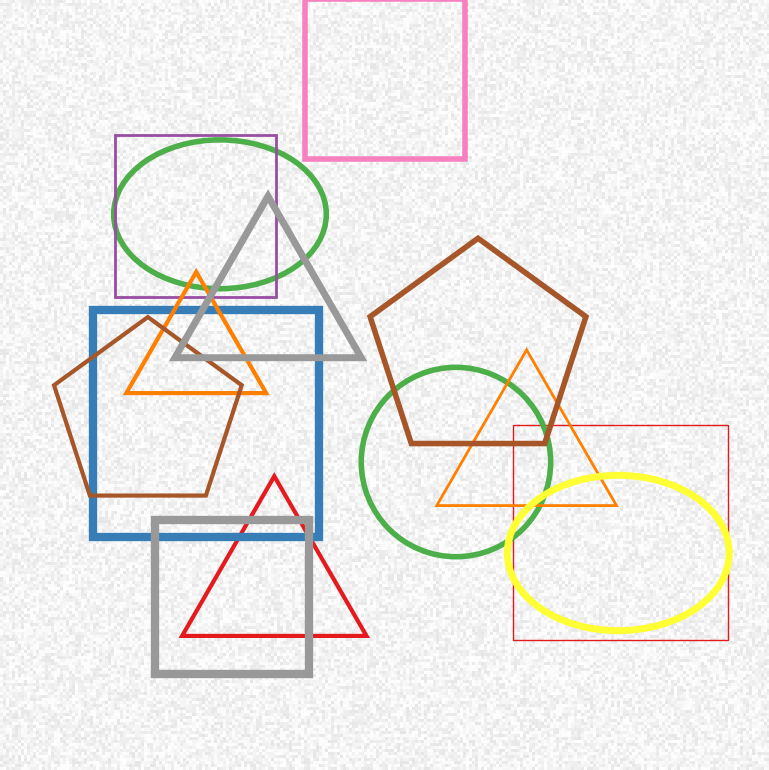[{"shape": "triangle", "thickness": 1.5, "radius": 0.69, "center": [0.356, 0.243]}, {"shape": "square", "thickness": 0.5, "radius": 0.7, "center": [0.806, 0.309]}, {"shape": "square", "thickness": 3, "radius": 0.74, "center": [0.268, 0.45]}, {"shape": "oval", "thickness": 2, "radius": 0.69, "center": [0.286, 0.722]}, {"shape": "circle", "thickness": 2, "radius": 0.61, "center": [0.592, 0.4]}, {"shape": "square", "thickness": 1, "radius": 0.52, "center": [0.254, 0.719]}, {"shape": "triangle", "thickness": 1.5, "radius": 0.52, "center": [0.255, 0.542]}, {"shape": "triangle", "thickness": 1, "radius": 0.67, "center": [0.684, 0.411]}, {"shape": "oval", "thickness": 2.5, "radius": 0.72, "center": [0.803, 0.282]}, {"shape": "pentagon", "thickness": 1.5, "radius": 0.64, "center": [0.192, 0.46]}, {"shape": "pentagon", "thickness": 2, "radius": 0.74, "center": [0.621, 0.543]}, {"shape": "square", "thickness": 2, "radius": 0.52, "center": [0.5, 0.897]}, {"shape": "square", "thickness": 3, "radius": 0.5, "center": [0.302, 0.224]}, {"shape": "triangle", "thickness": 2.5, "radius": 0.7, "center": [0.348, 0.605]}]